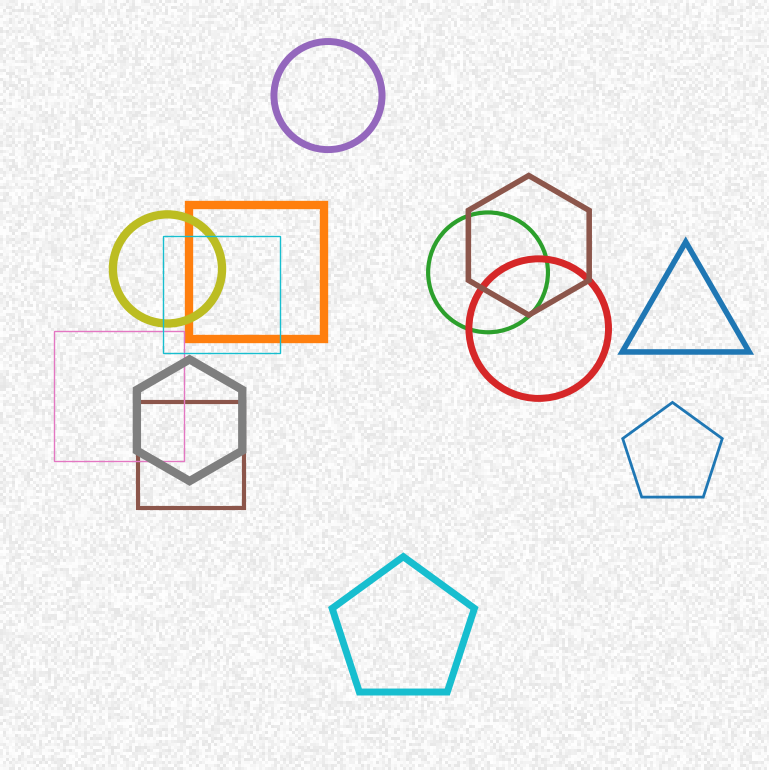[{"shape": "pentagon", "thickness": 1, "radius": 0.34, "center": [0.873, 0.409]}, {"shape": "triangle", "thickness": 2, "radius": 0.48, "center": [0.891, 0.591]}, {"shape": "square", "thickness": 3, "radius": 0.44, "center": [0.333, 0.647]}, {"shape": "circle", "thickness": 1.5, "radius": 0.39, "center": [0.634, 0.646]}, {"shape": "circle", "thickness": 2.5, "radius": 0.45, "center": [0.7, 0.573]}, {"shape": "circle", "thickness": 2.5, "radius": 0.35, "center": [0.426, 0.876]}, {"shape": "square", "thickness": 1.5, "radius": 0.34, "center": [0.248, 0.409]}, {"shape": "hexagon", "thickness": 2, "radius": 0.45, "center": [0.687, 0.681]}, {"shape": "square", "thickness": 0.5, "radius": 0.42, "center": [0.154, 0.486]}, {"shape": "hexagon", "thickness": 3, "radius": 0.4, "center": [0.246, 0.454]}, {"shape": "circle", "thickness": 3, "radius": 0.35, "center": [0.217, 0.651]}, {"shape": "square", "thickness": 0.5, "radius": 0.38, "center": [0.287, 0.617]}, {"shape": "pentagon", "thickness": 2.5, "radius": 0.49, "center": [0.524, 0.18]}]